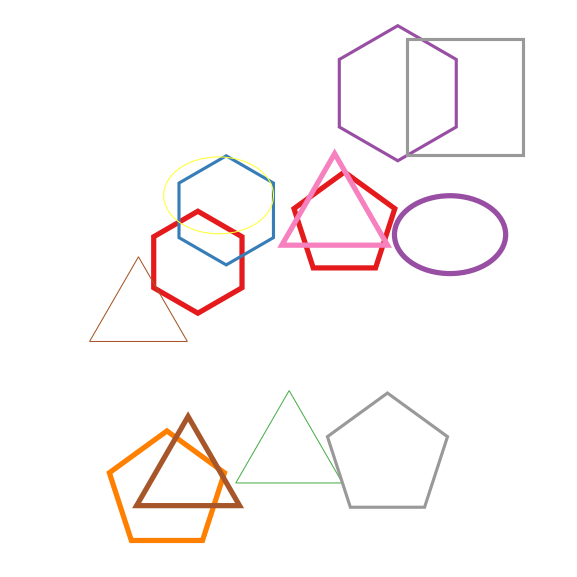[{"shape": "hexagon", "thickness": 2.5, "radius": 0.44, "center": [0.343, 0.545]}, {"shape": "pentagon", "thickness": 2.5, "radius": 0.46, "center": [0.596, 0.609]}, {"shape": "hexagon", "thickness": 1.5, "radius": 0.47, "center": [0.392, 0.635]}, {"shape": "triangle", "thickness": 0.5, "radius": 0.53, "center": [0.501, 0.216]}, {"shape": "oval", "thickness": 2.5, "radius": 0.48, "center": [0.779, 0.593]}, {"shape": "hexagon", "thickness": 1.5, "radius": 0.58, "center": [0.689, 0.838]}, {"shape": "pentagon", "thickness": 2.5, "radius": 0.52, "center": [0.289, 0.148]}, {"shape": "oval", "thickness": 0.5, "radius": 0.48, "center": [0.379, 0.661]}, {"shape": "triangle", "thickness": 0.5, "radius": 0.49, "center": [0.24, 0.457]}, {"shape": "triangle", "thickness": 2.5, "radius": 0.51, "center": [0.326, 0.175]}, {"shape": "triangle", "thickness": 2.5, "radius": 0.53, "center": [0.579, 0.627]}, {"shape": "pentagon", "thickness": 1.5, "radius": 0.55, "center": [0.671, 0.209]}, {"shape": "square", "thickness": 1.5, "radius": 0.5, "center": [0.805, 0.831]}]